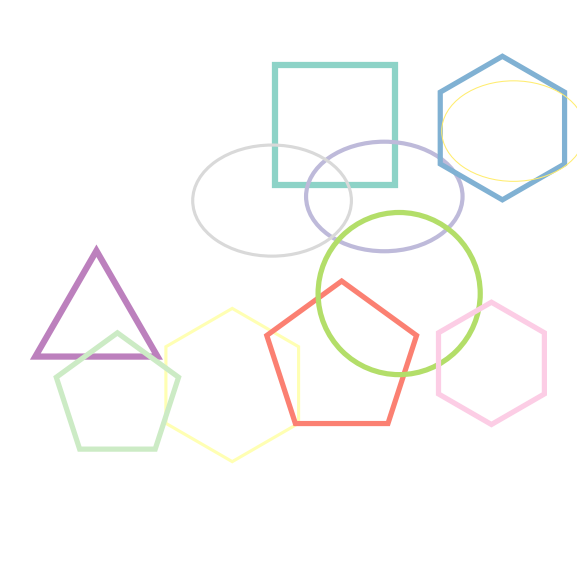[{"shape": "square", "thickness": 3, "radius": 0.52, "center": [0.579, 0.783]}, {"shape": "hexagon", "thickness": 1.5, "radius": 0.66, "center": [0.402, 0.332]}, {"shape": "oval", "thickness": 2, "radius": 0.68, "center": [0.665, 0.659]}, {"shape": "pentagon", "thickness": 2.5, "radius": 0.68, "center": [0.592, 0.376]}, {"shape": "hexagon", "thickness": 2.5, "radius": 0.62, "center": [0.87, 0.777]}, {"shape": "circle", "thickness": 2.5, "radius": 0.7, "center": [0.691, 0.491]}, {"shape": "hexagon", "thickness": 2.5, "radius": 0.53, "center": [0.851, 0.37]}, {"shape": "oval", "thickness": 1.5, "radius": 0.69, "center": [0.471, 0.652]}, {"shape": "triangle", "thickness": 3, "radius": 0.61, "center": [0.167, 0.443]}, {"shape": "pentagon", "thickness": 2.5, "radius": 0.56, "center": [0.203, 0.311]}, {"shape": "oval", "thickness": 0.5, "radius": 0.62, "center": [0.889, 0.772]}]